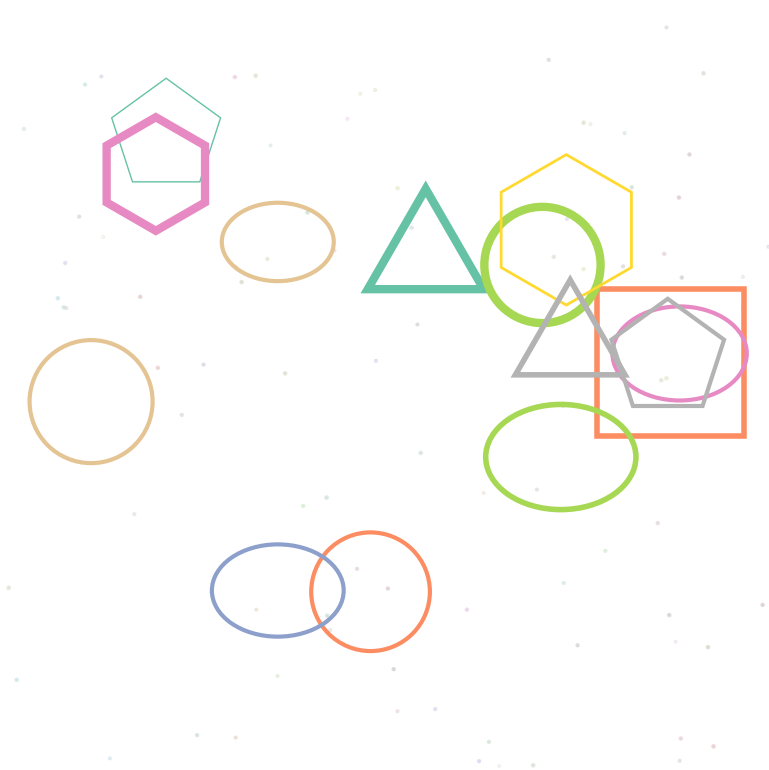[{"shape": "triangle", "thickness": 3, "radius": 0.43, "center": [0.553, 0.668]}, {"shape": "pentagon", "thickness": 0.5, "radius": 0.37, "center": [0.216, 0.824]}, {"shape": "square", "thickness": 2, "radius": 0.48, "center": [0.871, 0.529]}, {"shape": "circle", "thickness": 1.5, "radius": 0.39, "center": [0.481, 0.232]}, {"shape": "oval", "thickness": 1.5, "radius": 0.43, "center": [0.361, 0.233]}, {"shape": "hexagon", "thickness": 3, "radius": 0.37, "center": [0.202, 0.774]}, {"shape": "oval", "thickness": 1.5, "radius": 0.44, "center": [0.883, 0.541]}, {"shape": "circle", "thickness": 3, "radius": 0.38, "center": [0.704, 0.656]}, {"shape": "oval", "thickness": 2, "radius": 0.49, "center": [0.728, 0.406]}, {"shape": "hexagon", "thickness": 1, "radius": 0.49, "center": [0.735, 0.702]}, {"shape": "circle", "thickness": 1.5, "radius": 0.4, "center": [0.118, 0.478]}, {"shape": "oval", "thickness": 1.5, "radius": 0.36, "center": [0.361, 0.686]}, {"shape": "triangle", "thickness": 2, "radius": 0.41, "center": [0.741, 0.554]}, {"shape": "pentagon", "thickness": 1.5, "radius": 0.38, "center": [0.867, 0.535]}]